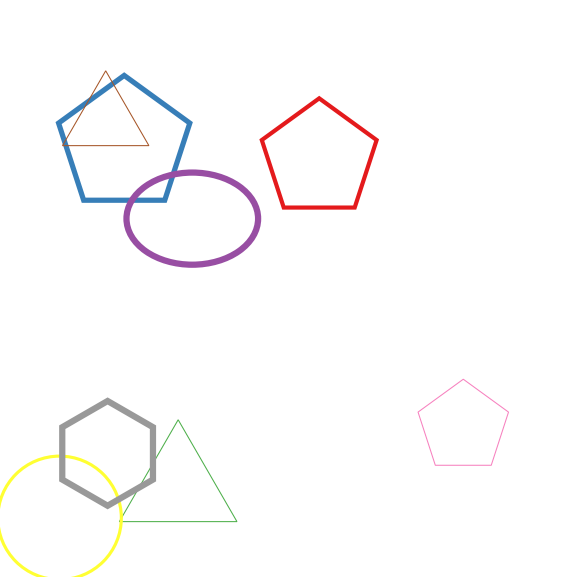[{"shape": "pentagon", "thickness": 2, "radius": 0.52, "center": [0.553, 0.724]}, {"shape": "pentagon", "thickness": 2.5, "radius": 0.6, "center": [0.215, 0.749]}, {"shape": "triangle", "thickness": 0.5, "radius": 0.59, "center": [0.309, 0.155]}, {"shape": "oval", "thickness": 3, "radius": 0.57, "center": [0.333, 0.621]}, {"shape": "circle", "thickness": 1.5, "radius": 0.53, "center": [0.103, 0.102]}, {"shape": "triangle", "thickness": 0.5, "radius": 0.43, "center": [0.183, 0.79]}, {"shape": "pentagon", "thickness": 0.5, "radius": 0.41, "center": [0.802, 0.26]}, {"shape": "hexagon", "thickness": 3, "radius": 0.45, "center": [0.186, 0.214]}]